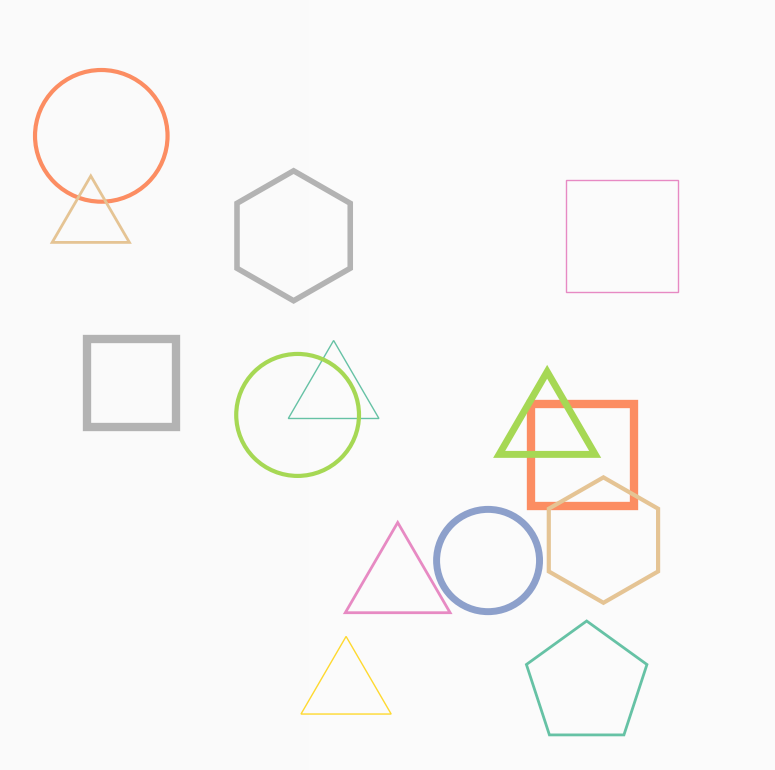[{"shape": "triangle", "thickness": 0.5, "radius": 0.34, "center": [0.43, 0.49]}, {"shape": "pentagon", "thickness": 1, "radius": 0.41, "center": [0.757, 0.112]}, {"shape": "circle", "thickness": 1.5, "radius": 0.43, "center": [0.131, 0.824]}, {"shape": "square", "thickness": 3, "radius": 0.33, "center": [0.752, 0.409]}, {"shape": "circle", "thickness": 2.5, "radius": 0.33, "center": [0.63, 0.272]}, {"shape": "square", "thickness": 0.5, "radius": 0.36, "center": [0.803, 0.694]}, {"shape": "triangle", "thickness": 1, "radius": 0.39, "center": [0.513, 0.243]}, {"shape": "circle", "thickness": 1.5, "radius": 0.4, "center": [0.384, 0.461]}, {"shape": "triangle", "thickness": 2.5, "radius": 0.36, "center": [0.706, 0.446]}, {"shape": "triangle", "thickness": 0.5, "radius": 0.34, "center": [0.447, 0.106]}, {"shape": "triangle", "thickness": 1, "radius": 0.29, "center": [0.117, 0.714]}, {"shape": "hexagon", "thickness": 1.5, "radius": 0.41, "center": [0.779, 0.299]}, {"shape": "square", "thickness": 3, "radius": 0.29, "center": [0.17, 0.503]}, {"shape": "hexagon", "thickness": 2, "radius": 0.42, "center": [0.379, 0.694]}]